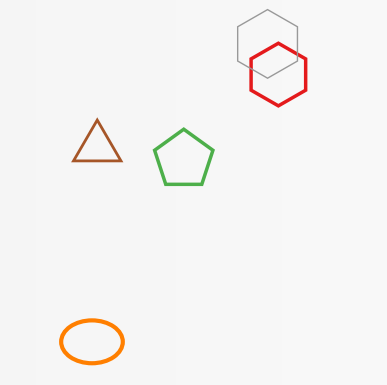[{"shape": "hexagon", "thickness": 2.5, "radius": 0.41, "center": [0.718, 0.806]}, {"shape": "pentagon", "thickness": 2.5, "radius": 0.4, "center": [0.474, 0.585]}, {"shape": "oval", "thickness": 3, "radius": 0.4, "center": [0.237, 0.112]}, {"shape": "triangle", "thickness": 2, "radius": 0.35, "center": [0.251, 0.617]}, {"shape": "hexagon", "thickness": 1, "radius": 0.45, "center": [0.69, 0.886]}]